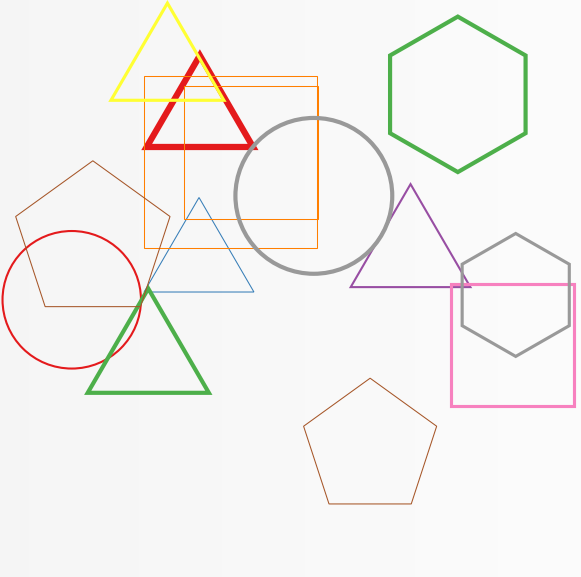[{"shape": "triangle", "thickness": 3, "radius": 0.53, "center": [0.344, 0.797]}, {"shape": "circle", "thickness": 1, "radius": 0.6, "center": [0.123, 0.48]}, {"shape": "triangle", "thickness": 0.5, "radius": 0.55, "center": [0.342, 0.548]}, {"shape": "hexagon", "thickness": 2, "radius": 0.67, "center": [0.788, 0.836]}, {"shape": "triangle", "thickness": 2, "radius": 0.6, "center": [0.255, 0.379]}, {"shape": "triangle", "thickness": 1, "radius": 0.59, "center": [0.706, 0.561]}, {"shape": "square", "thickness": 0.5, "radius": 0.74, "center": [0.397, 0.719]}, {"shape": "square", "thickness": 0.5, "radius": 0.58, "center": [0.432, 0.735]}, {"shape": "triangle", "thickness": 1.5, "radius": 0.56, "center": [0.288, 0.882]}, {"shape": "pentagon", "thickness": 0.5, "radius": 0.7, "center": [0.16, 0.581]}, {"shape": "pentagon", "thickness": 0.5, "radius": 0.6, "center": [0.637, 0.224]}, {"shape": "square", "thickness": 1.5, "radius": 0.53, "center": [0.882, 0.401]}, {"shape": "hexagon", "thickness": 1.5, "radius": 0.53, "center": [0.887, 0.488]}, {"shape": "circle", "thickness": 2, "radius": 0.67, "center": [0.54, 0.66]}]